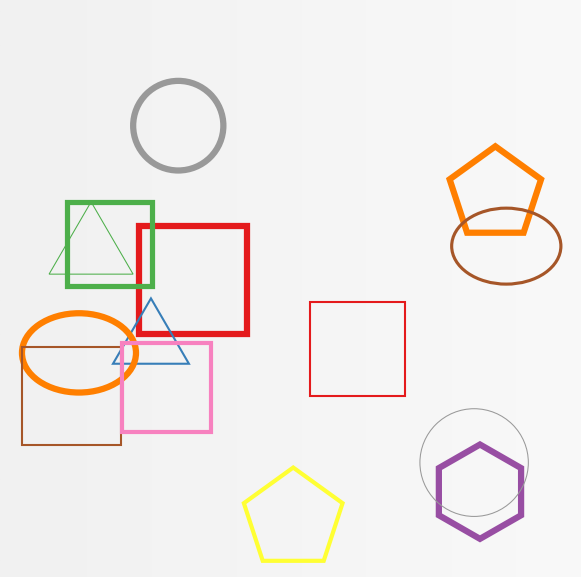[{"shape": "square", "thickness": 1, "radius": 0.4, "center": [0.615, 0.395]}, {"shape": "square", "thickness": 3, "radius": 0.47, "center": [0.332, 0.514]}, {"shape": "triangle", "thickness": 1, "radius": 0.38, "center": [0.26, 0.407]}, {"shape": "triangle", "thickness": 0.5, "radius": 0.42, "center": [0.157, 0.566]}, {"shape": "square", "thickness": 2.5, "radius": 0.36, "center": [0.188, 0.577]}, {"shape": "hexagon", "thickness": 3, "radius": 0.41, "center": [0.826, 0.148]}, {"shape": "pentagon", "thickness": 3, "radius": 0.41, "center": [0.852, 0.663]}, {"shape": "oval", "thickness": 3, "radius": 0.49, "center": [0.136, 0.388]}, {"shape": "pentagon", "thickness": 2, "radius": 0.45, "center": [0.504, 0.1]}, {"shape": "oval", "thickness": 1.5, "radius": 0.47, "center": [0.871, 0.573]}, {"shape": "square", "thickness": 1, "radius": 0.42, "center": [0.123, 0.314]}, {"shape": "square", "thickness": 2, "radius": 0.38, "center": [0.286, 0.328]}, {"shape": "circle", "thickness": 0.5, "radius": 0.47, "center": [0.816, 0.198]}, {"shape": "circle", "thickness": 3, "radius": 0.39, "center": [0.307, 0.782]}]